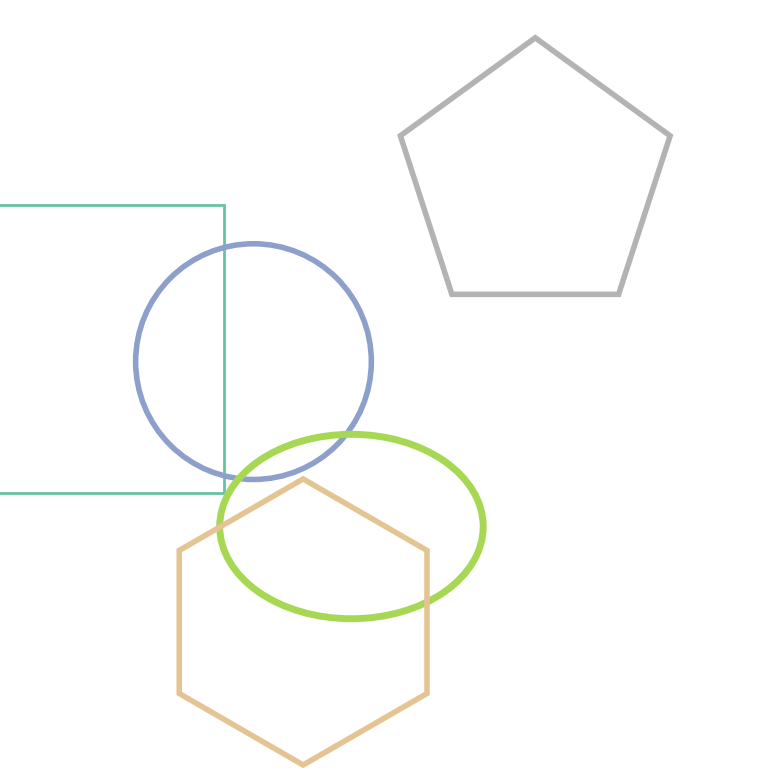[{"shape": "square", "thickness": 1, "radius": 0.93, "center": [0.104, 0.547]}, {"shape": "circle", "thickness": 2, "radius": 0.77, "center": [0.329, 0.53]}, {"shape": "oval", "thickness": 2.5, "radius": 0.86, "center": [0.456, 0.316]}, {"shape": "hexagon", "thickness": 2, "radius": 0.93, "center": [0.394, 0.192]}, {"shape": "pentagon", "thickness": 2, "radius": 0.92, "center": [0.695, 0.767]}]